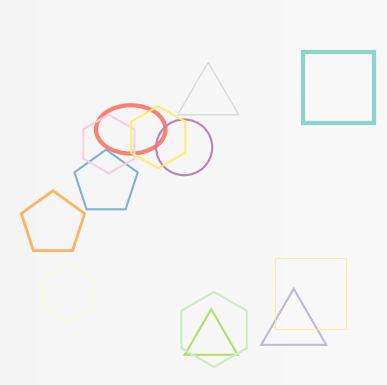[{"shape": "square", "thickness": 3, "radius": 0.46, "center": [0.874, 0.773]}, {"shape": "hexagon", "thickness": 0.5, "radius": 0.38, "center": [0.175, 0.239]}, {"shape": "triangle", "thickness": 1.5, "radius": 0.49, "center": [0.758, 0.153]}, {"shape": "oval", "thickness": 3, "radius": 0.45, "center": [0.338, 0.664]}, {"shape": "pentagon", "thickness": 1.5, "radius": 0.43, "center": [0.274, 0.526]}, {"shape": "pentagon", "thickness": 2, "radius": 0.43, "center": [0.137, 0.419]}, {"shape": "triangle", "thickness": 1.5, "radius": 0.39, "center": [0.545, 0.118]}, {"shape": "hexagon", "thickness": 1.5, "radius": 0.38, "center": [0.281, 0.626]}, {"shape": "triangle", "thickness": 1, "radius": 0.45, "center": [0.537, 0.747]}, {"shape": "circle", "thickness": 1.5, "radius": 0.36, "center": [0.475, 0.617]}, {"shape": "hexagon", "thickness": 1.5, "radius": 0.49, "center": [0.552, 0.144]}, {"shape": "hexagon", "thickness": 1.5, "radius": 0.4, "center": [0.408, 0.644]}, {"shape": "square", "thickness": 0.5, "radius": 0.46, "center": [0.802, 0.238]}]